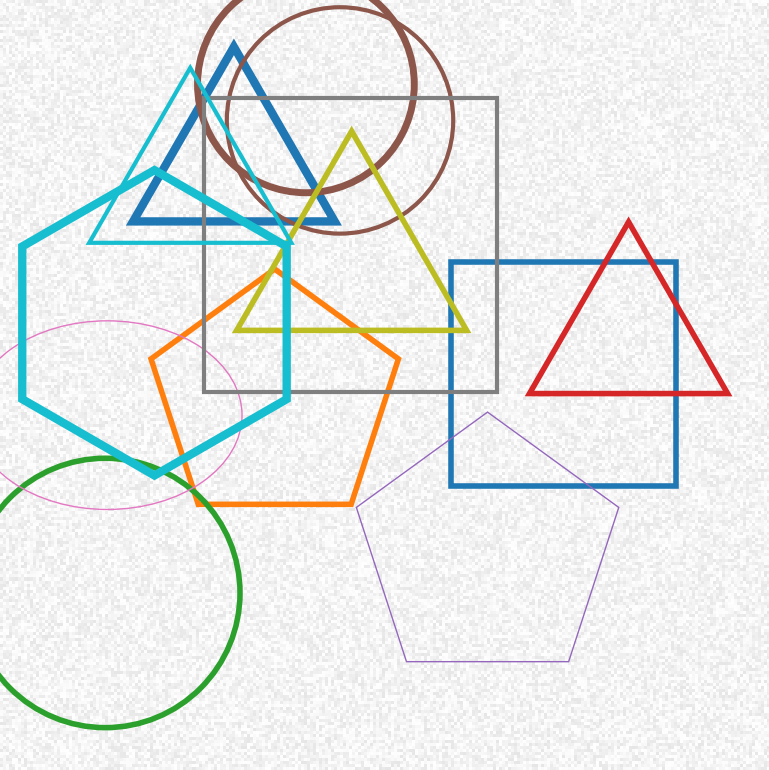[{"shape": "square", "thickness": 2, "radius": 0.73, "center": [0.732, 0.515]}, {"shape": "triangle", "thickness": 3, "radius": 0.76, "center": [0.304, 0.788]}, {"shape": "pentagon", "thickness": 2, "radius": 0.84, "center": [0.357, 0.482]}, {"shape": "circle", "thickness": 2, "radius": 0.87, "center": [0.137, 0.23]}, {"shape": "triangle", "thickness": 2, "radius": 0.74, "center": [0.816, 0.563]}, {"shape": "pentagon", "thickness": 0.5, "radius": 0.9, "center": [0.633, 0.286]}, {"shape": "circle", "thickness": 2.5, "radius": 0.7, "center": [0.397, 0.89]}, {"shape": "circle", "thickness": 1.5, "radius": 0.74, "center": [0.442, 0.844]}, {"shape": "oval", "thickness": 0.5, "radius": 0.88, "center": [0.139, 0.461]}, {"shape": "square", "thickness": 1.5, "radius": 0.95, "center": [0.455, 0.682]}, {"shape": "triangle", "thickness": 2, "radius": 0.86, "center": [0.457, 0.657]}, {"shape": "hexagon", "thickness": 3, "radius": 0.99, "center": [0.201, 0.581]}, {"shape": "triangle", "thickness": 1.5, "radius": 0.76, "center": [0.247, 0.76]}]